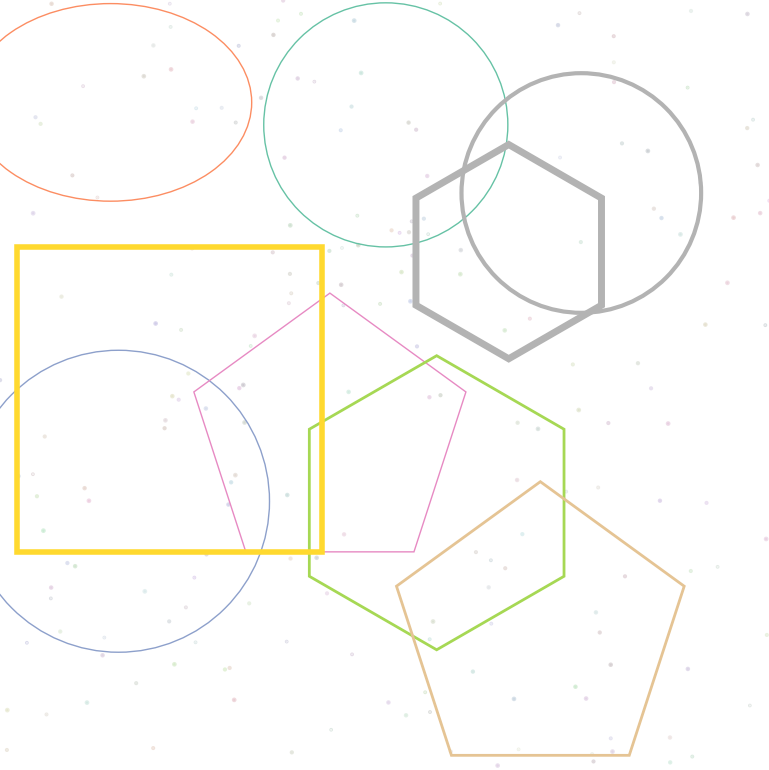[{"shape": "circle", "thickness": 0.5, "radius": 0.79, "center": [0.501, 0.838]}, {"shape": "oval", "thickness": 0.5, "radius": 0.92, "center": [0.144, 0.867]}, {"shape": "circle", "thickness": 0.5, "radius": 0.98, "center": [0.154, 0.349]}, {"shape": "pentagon", "thickness": 0.5, "radius": 0.93, "center": [0.428, 0.434]}, {"shape": "hexagon", "thickness": 1, "radius": 0.95, "center": [0.567, 0.347]}, {"shape": "square", "thickness": 2, "radius": 0.99, "center": [0.22, 0.481]}, {"shape": "pentagon", "thickness": 1, "radius": 0.98, "center": [0.702, 0.178]}, {"shape": "circle", "thickness": 1.5, "radius": 0.78, "center": [0.755, 0.749]}, {"shape": "hexagon", "thickness": 2.5, "radius": 0.7, "center": [0.661, 0.673]}]